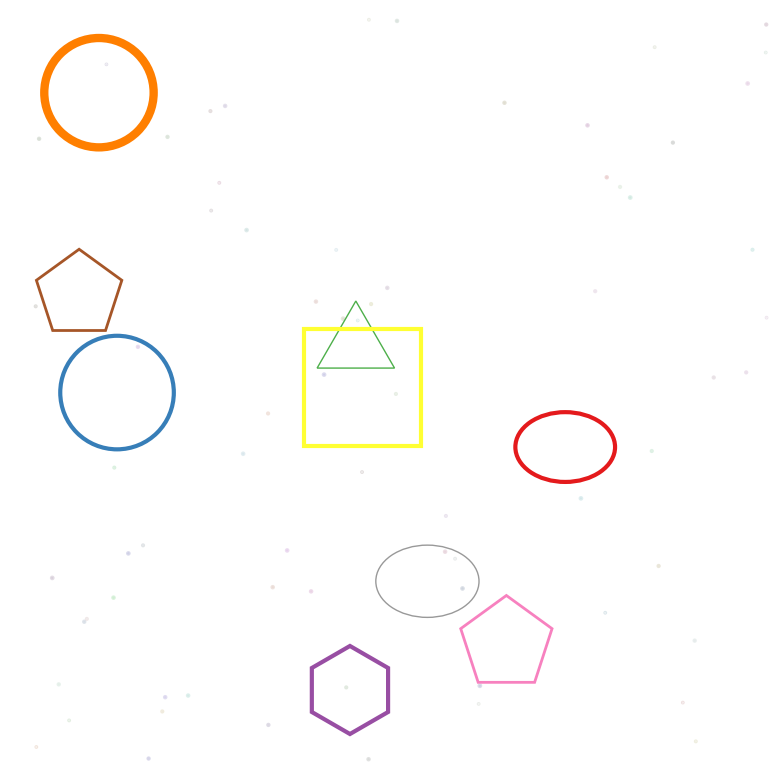[{"shape": "oval", "thickness": 1.5, "radius": 0.32, "center": [0.734, 0.419]}, {"shape": "circle", "thickness": 1.5, "radius": 0.37, "center": [0.152, 0.49]}, {"shape": "triangle", "thickness": 0.5, "radius": 0.29, "center": [0.462, 0.551]}, {"shape": "hexagon", "thickness": 1.5, "radius": 0.29, "center": [0.454, 0.104]}, {"shape": "circle", "thickness": 3, "radius": 0.36, "center": [0.129, 0.88]}, {"shape": "square", "thickness": 1.5, "radius": 0.38, "center": [0.471, 0.497]}, {"shape": "pentagon", "thickness": 1, "radius": 0.29, "center": [0.103, 0.618]}, {"shape": "pentagon", "thickness": 1, "radius": 0.31, "center": [0.658, 0.164]}, {"shape": "oval", "thickness": 0.5, "radius": 0.34, "center": [0.555, 0.245]}]